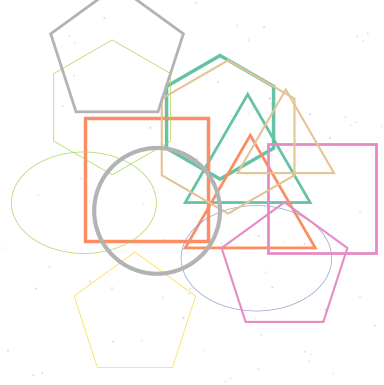[{"shape": "hexagon", "thickness": 2.5, "radius": 0.8, "center": [0.572, 0.695]}, {"shape": "triangle", "thickness": 2, "radius": 0.94, "center": [0.643, 0.568]}, {"shape": "square", "thickness": 2.5, "radius": 0.8, "center": [0.38, 0.534]}, {"shape": "triangle", "thickness": 2, "radius": 0.98, "center": [0.65, 0.454]}, {"shape": "oval", "thickness": 0.5, "radius": 0.98, "center": [0.666, 0.329]}, {"shape": "square", "thickness": 2, "radius": 0.7, "center": [0.836, 0.484]}, {"shape": "pentagon", "thickness": 1.5, "radius": 0.86, "center": [0.739, 0.303]}, {"shape": "hexagon", "thickness": 0.5, "radius": 0.88, "center": [0.291, 0.721]}, {"shape": "oval", "thickness": 0.5, "radius": 0.94, "center": [0.218, 0.473]}, {"shape": "pentagon", "thickness": 0.5, "radius": 0.83, "center": [0.35, 0.18]}, {"shape": "triangle", "thickness": 1.5, "radius": 0.72, "center": [0.742, 0.623]}, {"shape": "hexagon", "thickness": 1.5, "radius": 1.0, "center": [0.593, 0.644]}, {"shape": "pentagon", "thickness": 2, "radius": 0.91, "center": [0.304, 0.856]}, {"shape": "circle", "thickness": 3, "radius": 0.82, "center": [0.408, 0.452]}]